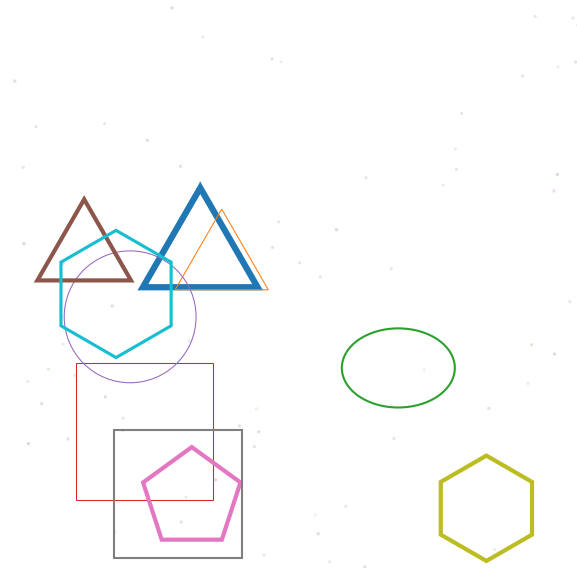[{"shape": "triangle", "thickness": 3, "radius": 0.57, "center": [0.347, 0.559]}, {"shape": "triangle", "thickness": 0.5, "radius": 0.47, "center": [0.384, 0.544]}, {"shape": "oval", "thickness": 1, "radius": 0.49, "center": [0.69, 0.362]}, {"shape": "square", "thickness": 0.5, "radius": 0.59, "center": [0.25, 0.252]}, {"shape": "circle", "thickness": 0.5, "radius": 0.57, "center": [0.225, 0.451]}, {"shape": "triangle", "thickness": 2, "radius": 0.47, "center": [0.146, 0.56]}, {"shape": "pentagon", "thickness": 2, "radius": 0.44, "center": [0.332, 0.136]}, {"shape": "square", "thickness": 1, "radius": 0.55, "center": [0.309, 0.144]}, {"shape": "hexagon", "thickness": 2, "radius": 0.46, "center": [0.842, 0.119]}, {"shape": "hexagon", "thickness": 1.5, "radius": 0.55, "center": [0.201, 0.49]}]